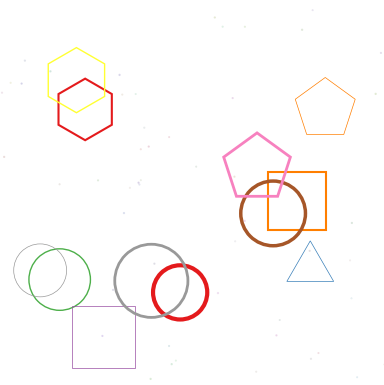[{"shape": "hexagon", "thickness": 1.5, "radius": 0.4, "center": [0.221, 0.716]}, {"shape": "circle", "thickness": 3, "radius": 0.35, "center": [0.468, 0.241]}, {"shape": "triangle", "thickness": 0.5, "radius": 0.35, "center": [0.806, 0.304]}, {"shape": "circle", "thickness": 1, "radius": 0.4, "center": [0.155, 0.274]}, {"shape": "square", "thickness": 0.5, "radius": 0.41, "center": [0.269, 0.125]}, {"shape": "square", "thickness": 1.5, "radius": 0.38, "center": [0.771, 0.477]}, {"shape": "pentagon", "thickness": 0.5, "radius": 0.41, "center": [0.845, 0.717]}, {"shape": "hexagon", "thickness": 1, "radius": 0.42, "center": [0.199, 0.792]}, {"shape": "circle", "thickness": 2.5, "radius": 0.42, "center": [0.709, 0.446]}, {"shape": "pentagon", "thickness": 2, "radius": 0.46, "center": [0.668, 0.564]}, {"shape": "circle", "thickness": 2, "radius": 0.48, "center": [0.393, 0.271]}, {"shape": "circle", "thickness": 0.5, "radius": 0.34, "center": [0.104, 0.298]}]